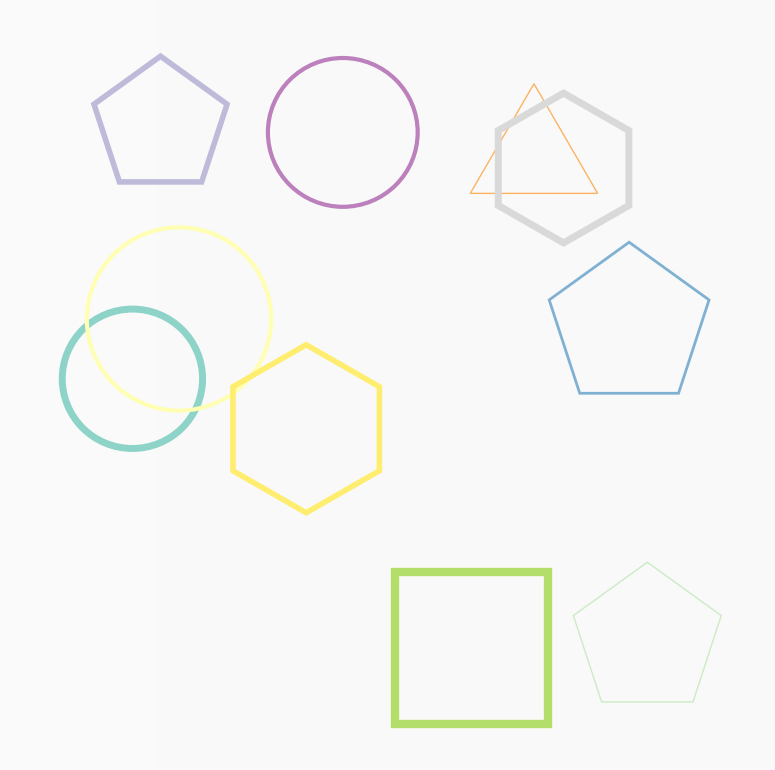[{"shape": "circle", "thickness": 2.5, "radius": 0.45, "center": [0.171, 0.508]}, {"shape": "circle", "thickness": 1.5, "radius": 0.59, "center": [0.231, 0.586]}, {"shape": "pentagon", "thickness": 2, "radius": 0.45, "center": [0.207, 0.837]}, {"shape": "pentagon", "thickness": 1, "radius": 0.54, "center": [0.812, 0.577]}, {"shape": "triangle", "thickness": 0.5, "radius": 0.47, "center": [0.689, 0.796]}, {"shape": "square", "thickness": 3, "radius": 0.49, "center": [0.608, 0.158]}, {"shape": "hexagon", "thickness": 2.5, "radius": 0.49, "center": [0.727, 0.782]}, {"shape": "circle", "thickness": 1.5, "radius": 0.48, "center": [0.442, 0.828]}, {"shape": "pentagon", "thickness": 0.5, "radius": 0.5, "center": [0.835, 0.17]}, {"shape": "hexagon", "thickness": 2, "radius": 0.55, "center": [0.395, 0.443]}]